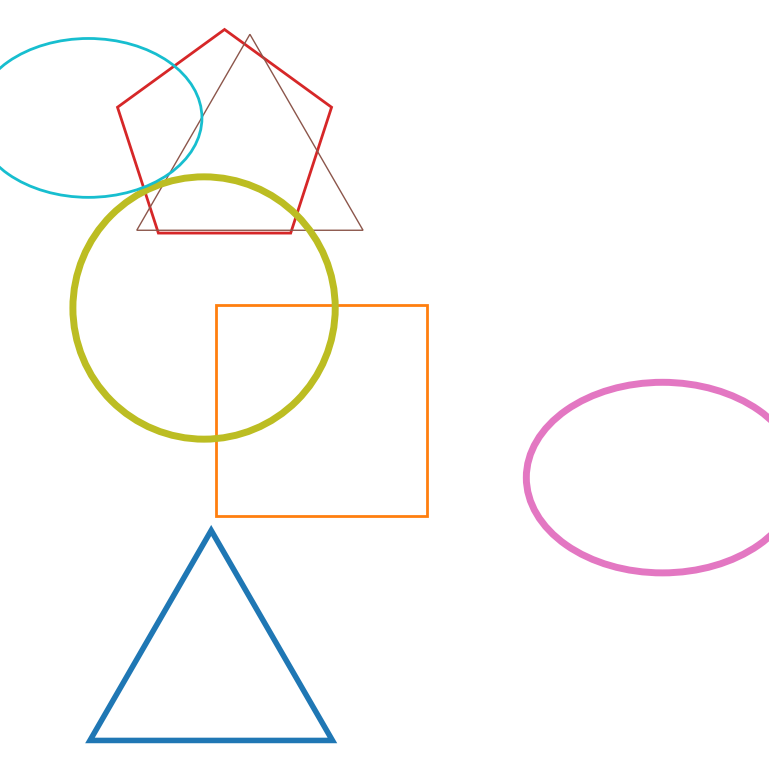[{"shape": "triangle", "thickness": 2, "radius": 0.91, "center": [0.274, 0.129]}, {"shape": "square", "thickness": 1, "radius": 0.68, "center": [0.418, 0.467]}, {"shape": "pentagon", "thickness": 1, "radius": 0.73, "center": [0.292, 0.816]}, {"shape": "triangle", "thickness": 0.5, "radius": 0.85, "center": [0.325, 0.786]}, {"shape": "oval", "thickness": 2.5, "radius": 0.88, "center": [0.86, 0.38]}, {"shape": "circle", "thickness": 2.5, "radius": 0.85, "center": [0.265, 0.6]}, {"shape": "oval", "thickness": 1, "radius": 0.74, "center": [0.115, 0.847]}]